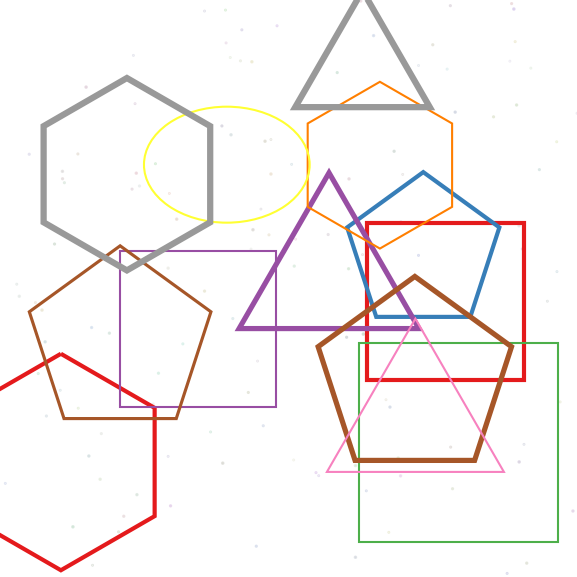[{"shape": "square", "thickness": 2, "radius": 0.68, "center": [0.771, 0.477]}, {"shape": "hexagon", "thickness": 2, "radius": 0.94, "center": [0.105, 0.199]}, {"shape": "pentagon", "thickness": 2, "radius": 0.69, "center": [0.733, 0.563]}, {"shape": "square", "thickness": 1, "radius": 0.86, "center": [0.794, 0.233]}, {"shape": "square", "thickness": 1, "radius": 0.68, "center": [0.343, 0.429]}, {"shape": "triangle", "thickness": 2.5, "radius": 0.9, "center": [0.57, 0.52]}, {"shape": "hexagon", "thickness": 1, "radius": 0.72, "center": [0.658, 0.713]}, {"shape": "oval", "thickness": 1, "radius": 0.72, "center": [0.393, 0.714]}, {"shape": "pentagon", "thickness": 1.5, "radius": 0.83, "center": [0.208, 0.408]}, {"shape": "pentagon", "thickness": 2.5, "radius": 0.88, "center": [0.718, 0.344]}, {"shape": "triangle", "thickness": 1, "radius": 0.88, "center": [0.719, 0.27]}, {"shape": "triangle", "thickness": 3, "radius": 0.67, "center": [0.628, 0.881]}, {"shape": "hexagon", "thickness": 3, "radius": 0.83, "center": [0.22, 0.697]}]